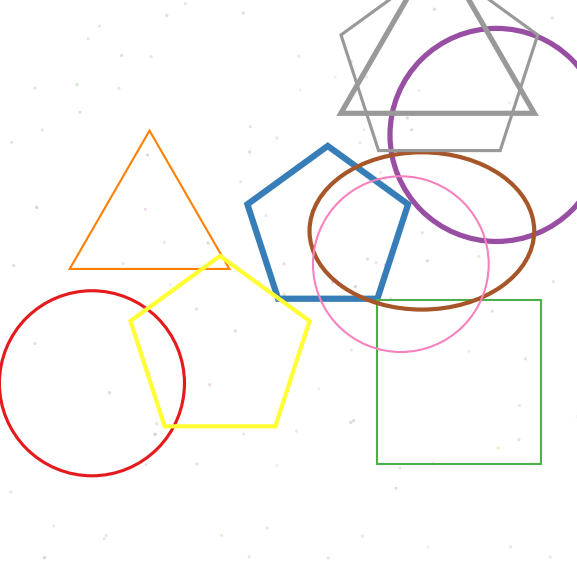[{"shape": "circle", "thickness": 1.5, "radius": 0.8, "center": [0.159, 0.335]}, {"shape": "pentagon", "thickness": 3, "radius": 0.73, "center": [0.568, 0.6]}, {"shape": "square", "thickness": 1, "radius": 0.71, "center": [0.794, 0.338]}, {"shape": "circle", "thickness": 2.5, "radius": 0.92, "center": [0.86, 0.765]}, {"shape": "triangle", "thickness": 1, "radius": 0.8, "center": [0.259, 0.613]}, {"shape": "pentagon", "thickness": 2, "radius": 0.82, "center": [0.381, 0.393]}, {"shape": "oval", "thickness": 2, "radius": 0.97, "center": [0.73, 0.599]}, {"shape": "circle", "thickness": 1, "radius": 0.76, "center": [0.694, 0.542]}, {"shape": "triangle", "thickness": 2.5, "radius": 0.97, "center": [0.758, 0.9]}, {"shape": "pentagon", "thickness": 1.5, "radius": 0.9, "center": [0.761, 0.883]}]